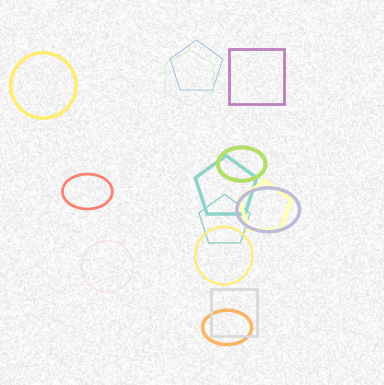[{"shape": "pentagon", "thickness": 1, "radius": 0.35, "center": [0.583, 0.425]}, {"shape": "pentagon", "thickness": 2.5, "radius": 0.42, "center": [0.587, 0.512]}, {"shape": "pentagon", "thickness": 3, "radius": 0.35, "center": [0.688, 0.46]}, {"shape": "oval", "thickness": 2.5, "radius": 0.41, "center": [0.697, 0.455]}, {"shape": "oval", "thickness": 2, "radius": 0.32, "center": [0.227, 0.502]}, {"shape": "pentagon", "thickness": 0.5, "radius": 0.36, "center": [0.51, 0.824]}, {"shape": "oval", "thickness": 2.5, "radius": 0.32, "center": [0.59, 0.149]}, {"shape": "oval", "thickness": 3, "radius": 0.31, "center": [0.628, 0.574]}, {"shape": "circle", "thickness": 0.5, "radius": 0.33, "center": [0.279, 0.308]}, {"shape": "square", "thickness": 2, "radius": 0.3, "center": [0.608, 0.188]}, {"shape": "square", "thickness": 2, "radius": 0.36, "center": [0.666, 0.802]}, {"shape": "hexagon", "thickness": 0.5, "radius": 0.36, "center": [0.492, 0.797]}, {"shape": "circle", "thickness": 1.5, "radius": 0.37, "center": [0.581, 0.336]}, {"shape": "circle", "thickness": 2.5, "radius": 0.42, "center": [0.113, 0.778]}]